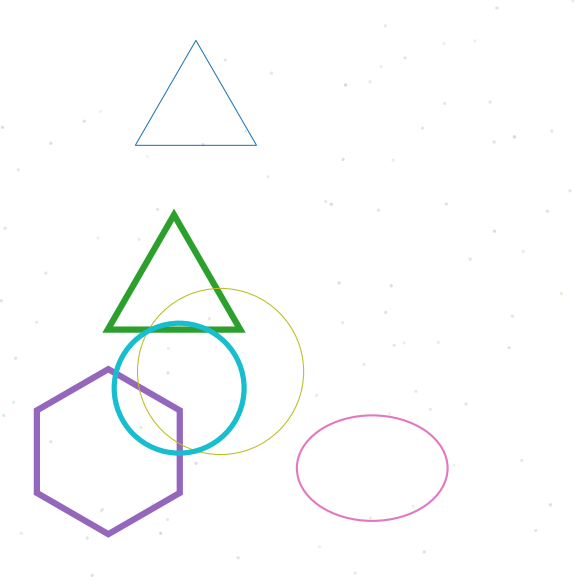[{"shape": "triangle", "thickness": 0.5, "radius": 0.61, "center": [0.339, 0.808]}, {"shape": "triangle", "thickness": 3, "radius": 0.66, "center": [0.301, 0.495]}, {"shape": "hexagon", "thickness": 3, "radius": 0.71, "center": [0.188, 0.217]}, {"shape": "oval", "thickness": 1, "radius": 0.65, "center": [0.645, 0.189]}, {"shape": "circle", "thickness": 0.5, "radius": 0.72, "center": [0.382, 0.356]}, {"shape": "circle", "thickness": 2.5, "radius": 0.56, "center": [0.31, 0.327]}]